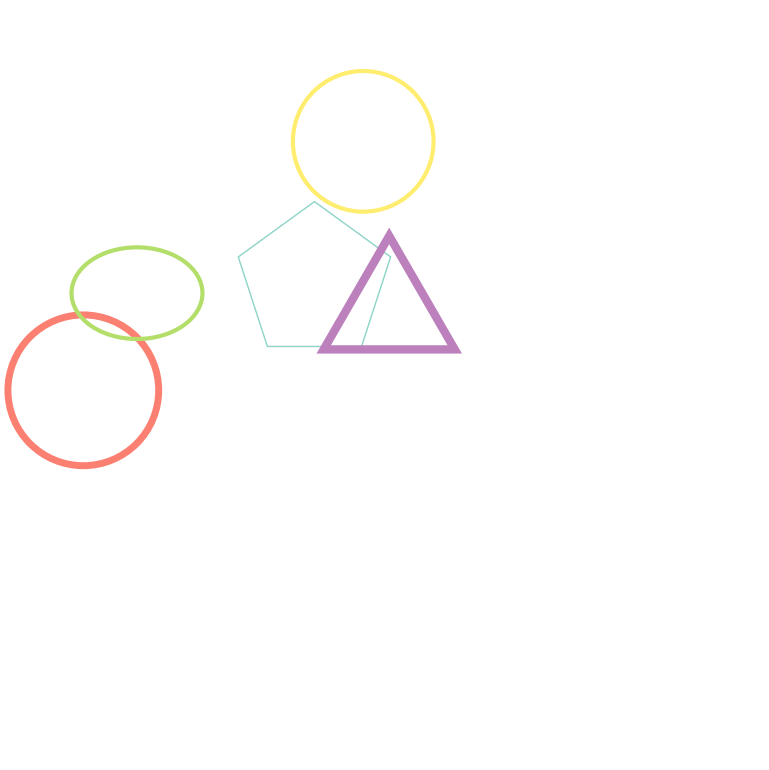[{"shape": "pentagon", "thickness": 0.5, "radius": 0.52, "center": [0.408, 0.634]}, {"shape": "circle", "thickness": 2.5, "radius": 0.49, "center": [0.108, 0.493]}, {"shape": "oval", "thickness": 1.5, "radius": 0.43, "center": [0.178, 0.619]}, {"shape": "triangle", "thickness": 3, "radius": 0.49, "center": [0.505, 0.595]}, {"shape": "circle", "thickness": 1.5, "radius": 0.46, "center": [0.472, 0.816]}]